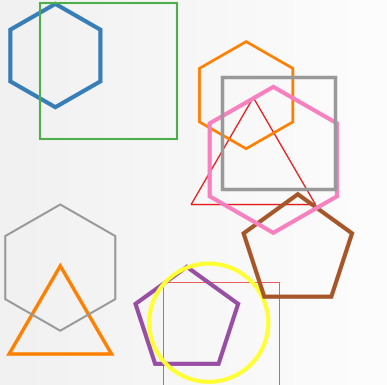[{"shape": "square", "thickness": 0.5, "radius": 0.75, "center": [0.57, 0.117]}, {"shape": "triangle", "thickness": 1, "radius": 0.93, "center": [0.654, 0.561]}, {"shape": "hexagon", "thickness": 3, "radius": 0.67, "center": [0.143, 0.856]}, {"shape": "square", "thickness": 1.5, "radius": 0.88, "center": [0.28, 0.815]}, {"shape": "pentagon", "thickness": 3, "radius": 0.7, "center": [0.482, 0.168]}, {"shape": "hexagon", "thickness": 2, "radius": 0.7, "center": [0.635, 0.753]}, {"shape": "triangle", "thickness": 2.5, "radius": 0.76, "center": [0.156, 0.157]}, {"shape": "circle", "thickness": 3, "radius": 0.77, "center": [0.539, 0.162]}, {"shape": "pentagon", "thickness": 3, "radius": 0.74, "center": [0.769, 0.348]}, {"shape": "hexagon", "thickness": 3, "radius": 0.95, "center": [0.705, 0.585]}, {"shape": "square", "thickness": 2.5, "radius": 0.73, "center": [0.719, 0.655]}, {"shape": "hexagon", "thickness": 1.5, "radius": 0.82, "center": [0.156, 0.305]}]